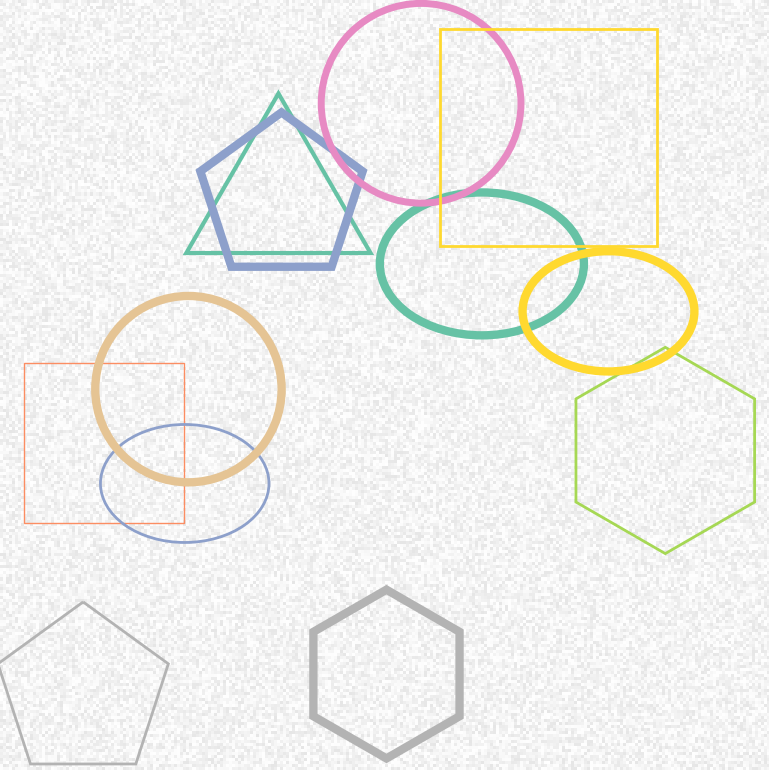[{"shape": "oval", "thickness": 3, "radius": 0.66, "center": [0.626, 0.657]}, {"shape": "triangle", "thickness": 1.5, "radius": 0.69, "center": [0.362, 0.74]}, {"shape": "square", "thickness": 0.5, "radius": 0.52, "center": [0.135, 0.424]}, {"shape": "pentagon", "thickness": 3, "radius": 0.55, "center": [0.366, 0.743]}, {"shape": "oval", "thickness": 1, "radius": 0.55, "center": [0.24, 0.372]}, {"shape": "circle", "thickness": 2.5, "radius": 0.65, "center": [0.547, 0.866]}, {"shape": "hexagon", "thickness": 1, "radius": 0.67, "center": [0.864, 0.415]}, {"shape": "oval", "thickness": 3, "radius": 0.56, "center": [0.79, 0.596]}, {"shape": "square", "thickness": 1, "radius": 0.7, "center": [0.713, 0.821]}, {"shape": "circle", "thickness": 3, "radius": 0.61, "center": [0.245, 0.495]}, {"shape": "pentagon", "thickness": 1, "radius": 0.58, "center": [0.108, 0.102]}, {"shape": "hexagon", "thickness": 3, "radius": 0.55, "center": [0.502, 0.125]}]